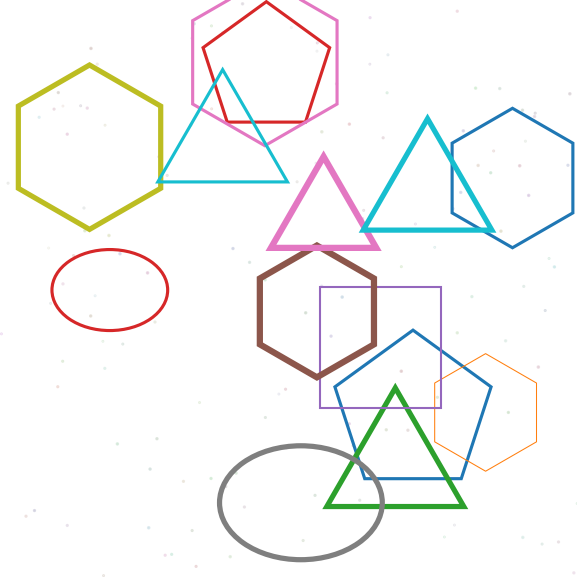[{"shape": "hexagon", "thickness": 1.5, "radius": 0.6, "center": [0.887, 0.691]}, {"shape": "pentagon", "thickness": 1.5, "radius": 0.71, "center": [0.715, 0.285]}, {"shape": "hexagon", "thickness": 0.5, "radius": 0.51, "center": [0.841, 0.285]}, {"shape": "triangle", "thickness": 2.5, "radius": 0.68, "center": [0.684, 0.19]}, {"shape": "pentagon", "thickness": 1.5, "radius": 0.58, "center": [0.461, 0.881]}, {"shape": "oval", "thickness": 1.5, "radius": 0.5, "center": [0.19, 0.497]}, {"shape": "square", "thickness": 1, "radius": 0.52, "center": [0.658, 0.397]}, {"shape": "hexagon", "thickness": 3, "radius": 0.57, "center": [0.549, 0.46]}, {"shape": "triangle", "thickness": 3, "radius": 0.53, "center": [0.56, 0.623]}, {"shape": "hexagon", "thickness": 1.5, "radius": 0.72, "center": [0.459, 0.891]}, {"shape": "oval", "thickness": 2.5, "radius": 0.7, "center": [0.521, 0.129]}, {"shape": "hexagon", "thickness": 2.5, "radius": 0.71, "center": [0.155, 0.744]}, {"shape": "triangle", "thickness": 2.5, "radius": 0.64, "center": [0.74, 0.665]}, {"shape": "triangle", "thickness": 1.5, "radius": 0.65, "center": [0.386, 0.749]}]